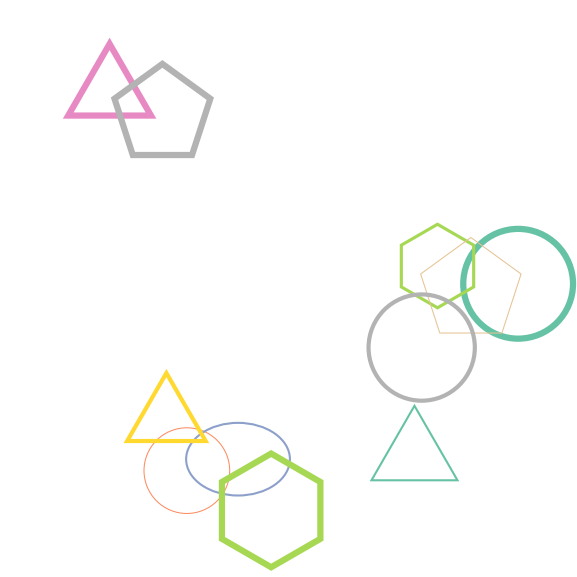[{"shape": "circle", "thickness": 3, "radius": 0.48, "center": [0.897, 0.508]}, {"shape": "triangle", "thickness": 1, "radius": 0.43, "center": [0.718, 0.21]}, {"shape": "circle", "thickness": 0.5, "radius": 0.37, "center": [0.324, 0.184]}, {"shape": "oval", "thickness": 1, "radius": 0.45, "center": [0.412, 0.204]}, {"shape": "triangle", "thickness": 3, "radius": 0.41, "center": [0.19, 0.84]}, {"shape": "hexagon", "thickness": 1.5, "radius": 0.36, "center": [0.758, 0.538]}, {"shape": "hexagon", "thickness": 3, "radius": 0.49, "center": [0.47, 0.115]}, {"shape": "triangle", "thickness": 2, "radius": 0.39, "center": [0.288, 0.275]}, {"shape": "pentagon", "thickness": 0.5, "radius": 0.46, "center": [0.815, 0.496]}, {"shape": "circle", "thickness": 2, "radius": 0.46, "center": [0.73, 0.397]}, {"shape": "pentagon", "thickness": 3, "radius": 0.44, "center": [0.281, 0.801]}]